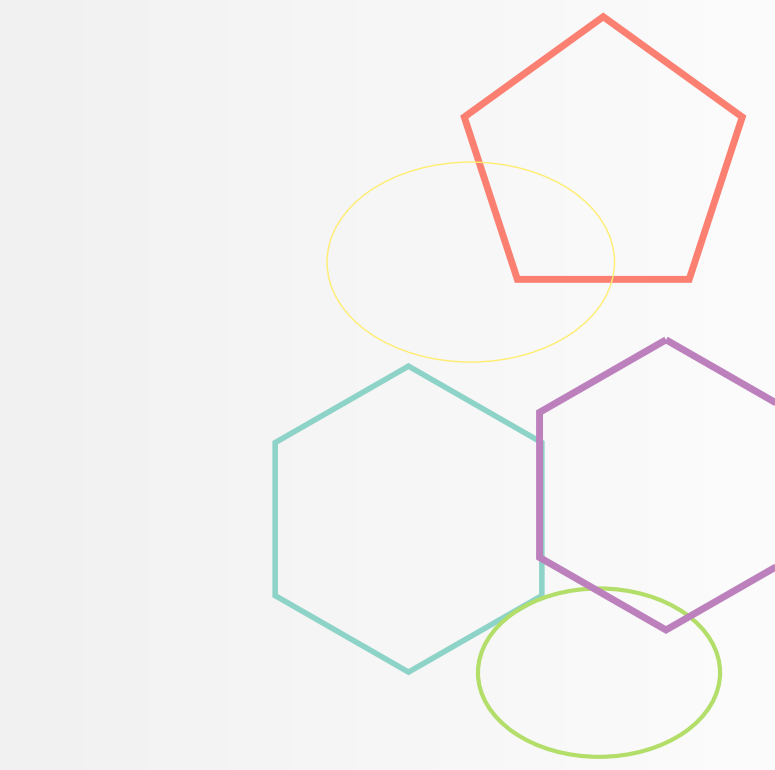[{"shape": "hexagon", "thickness": 2, "radius": 0.99, "center": [0.527, 0.326]}, {"shape": "pentagon", "thickness": 2.5, "radius": 0.94, "center": [0.778, 0.79]}, {"shape": "oval", "thickness": 1.5, "radius": 0.78, "center": [0.773, 0.126]}, {"shape": "hexagon", "thickness": 2.5, "radius": 0.94, "center": [0.859, 0.37]}, {"shape": "oval", "thickness": 0.5, "radius": 0.93, "center": [0.607, 0.66]}]